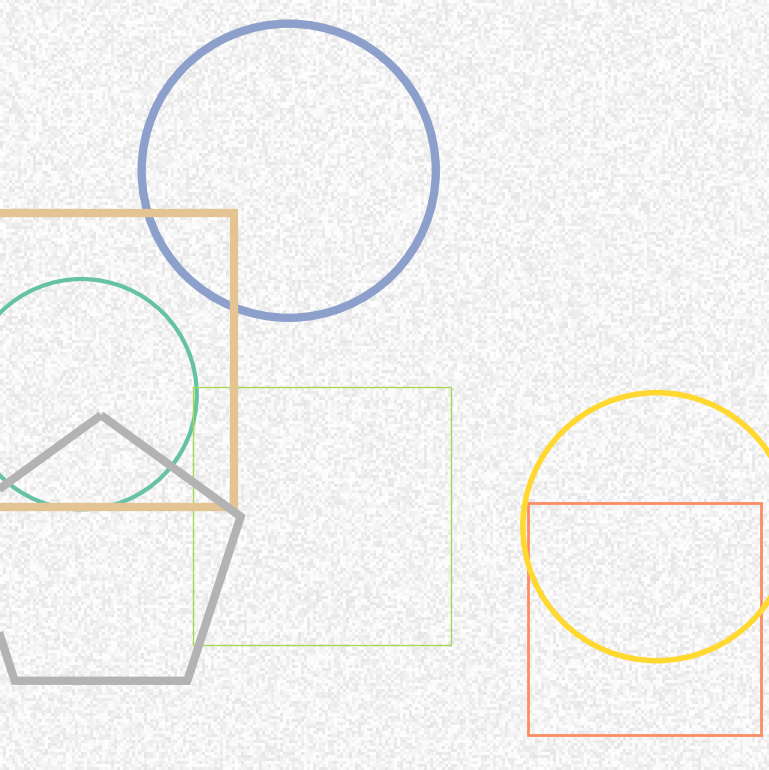[{"shape": "circle", "thickness": 1.5, "radius": 0.75, "center": [0.106, 0.488]}, {"shape": "square", "thickness": 1, "radius": 0.75, "center": [0.837, 0.196]}, {"shape": "circle", "thickness": 3, "radius": 0.96, "center": [0.375, 0.778]}, {"shape": "square", "thickness": 0.5, "radius": 0.84, "center": [0.418, 0.329]}, {"shape": "circle", "thickness": 2, "radius": 0.87, "center": [0.853, 0.316]}, {"shape": "square", "thickness": 3, "radius": 0.95, "center": [0.113, 0.533]}, {"shape": "pentagon", "thickness": 3, "radius": 0.95, "center": [0.131, 0.27]}]